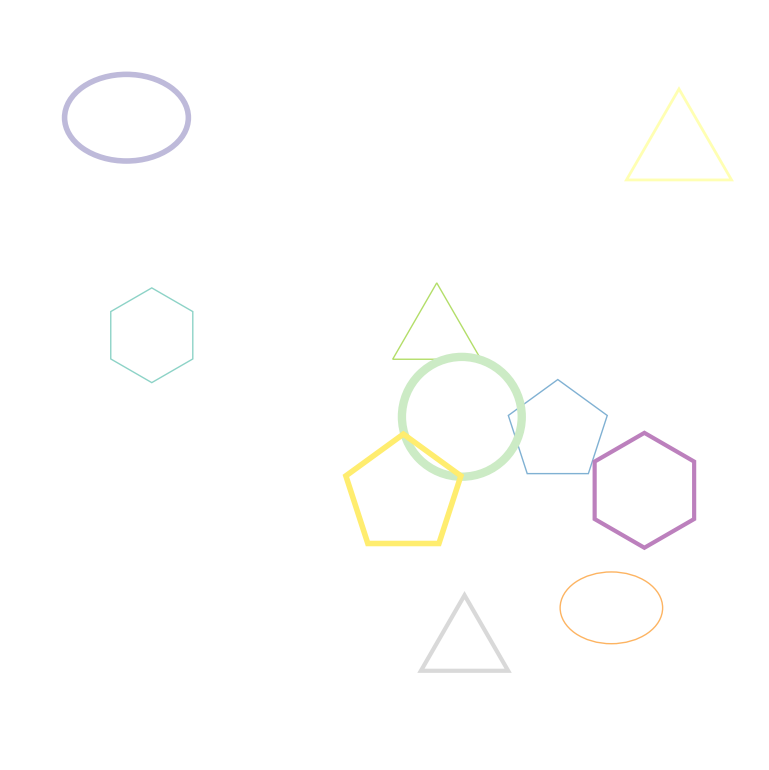[{"shape": "hexagon", "thickness": 0.5, "radius": 0.31, "center": [0.197, 0.565]}, {"shape": "triangle", "thickness": 1, "radius": 0.39, "center": [0.882, 0.806]}, {"shape": "oval", "thickness": 2, "radius": 0.4, "center": [0.164, 0.847]}, {"shape": "pentagon", "thickness": 0.5, "radius": 0.34, "center": [0.724, 0.44]}, {"shape": "oval", "thickness": 0.5, "radius": 0.33, "center": [0.794, 0.211]}, {"shape": "triangle", "thickness": 0.5, "radius": 0.33, "center": [0.567, 0.566]}, {"shape": "triangle", "thickness": 1.5, "radius": 0.33, "center": [0.603, 0.162]}, {"shape": "hexagon", "thickness": 1.5, "radius": 0.37, "center": [0.837, 0.363]}, {"shape": "circle", "thickness": 3, "radius": 0.39, "center": [0.6, 0.459]}, {"shape": "pentagon", "thickness": 2, "radius": 0.39, "center": [0.524, 0.358]}]